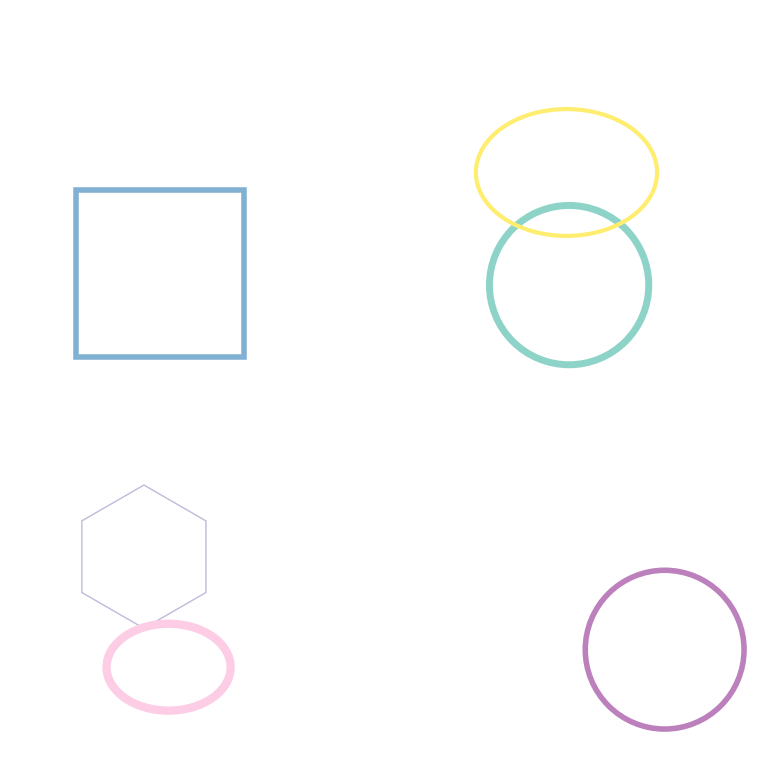[{"shape": "circle", "thickness": 2.5, "radius": 0.52, "center": [0.739, 0.63]}, {"shape": "hexagon", "thickness": 0.5, "radius": 0.47, "center": [0.187, 0.277]}, {"shape": "square", "thickness": 2, "radius": 0.54, "center": [0.208, 0.645]}, {"shape": "oval", "thickness": 3, "radius": 0.4, "center": [0.219, 0.134]}, {"shape": "circle", "thickness": 2, "radius": 0.52, "center": [0.863, 0.156]}, {"shape": "oval", "thickness": 1.5, "radius": 0.59, "center": [0.736, 0.776]}]